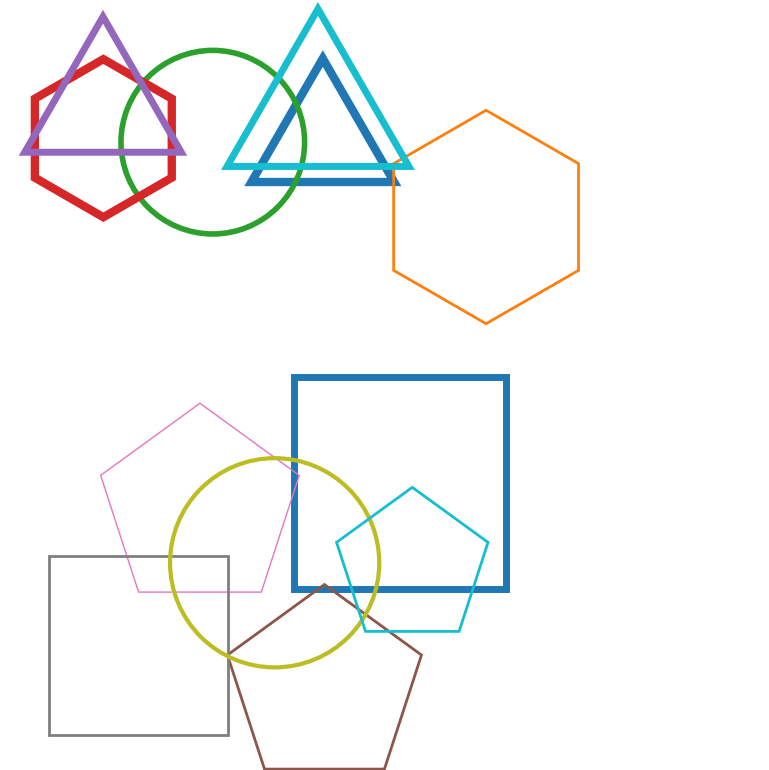[{"shape": "square", "thickness": 2.5, "radius": 0.69, "center": [0.52, 0.373]}, {"shape": "triangle", "thickness": 3, "radius": 0.53, "center": [0.419, 0.817]}, {"shape": "hexagon", "thickness": 1, "radius": 0.69, "center": [0.631, 0.718]}, {"shape": "circle", "thickness": 2, "radius": 0.6, "center": [0.276, 0.815]}, {"shape": "hexagon", "thickness": 3, "radius": 0.51, "center": [0.134, 0.821]}, {"shape": "triangle", "thickness": 2.5, "radius": 0.59, "center": [0.134, 0.861]}, {"shape": "pentagon", "thickness": 1, "radius": 0.66, "center": [0.421, 0.108]}, {"shape": "pentagon", "thickness": 0.5, "radius": 0.68, "center": [0.26, 0.341]}, {"shape": "square", "thickness": 1, "radius": 0.58, "center": [0.18, 0.161]}, {"shape": "circle", "thickness": 1.5, "radius": 0.68, "center": [0.357, 0.269]}, {"shape": "pentagon", "thickness": 1, "radius": 0.52, "center": [0.535, 0.264]}, {"shape": "triangle", "thickness": 2.5, "radius": 0.68, "center": [0.413, 0.852]}]